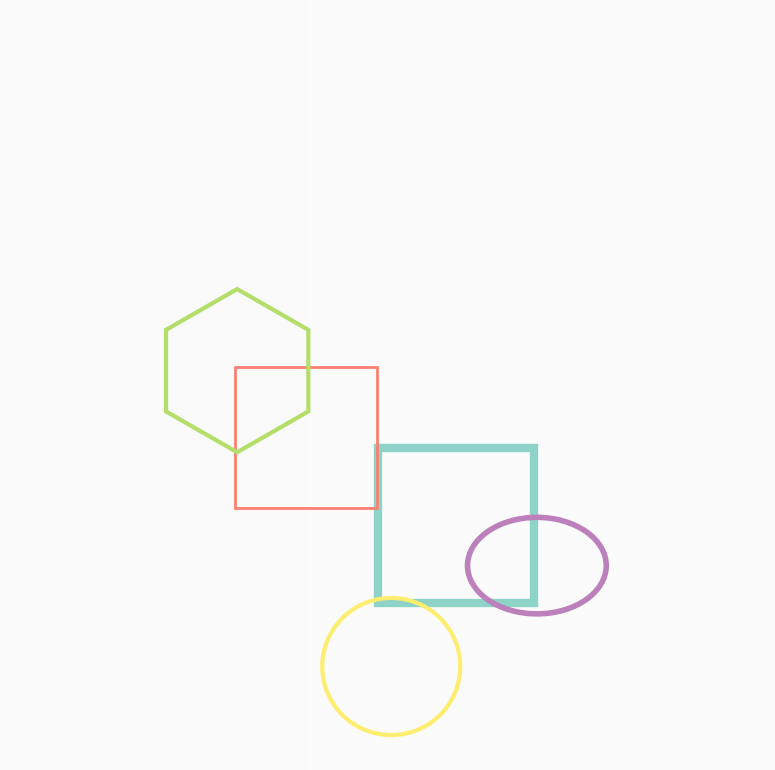[{"shape": "square", "thickness": 3, "radius": 0.5, "center": [0.588, 0.318]}, {"shape": "square", "thickness": 1, "radius": 0.46, "center": [0.395, 0.432]}, {"shape": "hexagon", "thickness": 1.5, "radius": 0.53, "center": [0.306, 0.519]}, {"shape": "oval", "thickness": 2, "radius": 0.45, "center": [0.693, 0.265]}, {"shape": "circle", "thickness": 1.5, "radius": 0.45, "center": [0.505, 0.134]}]